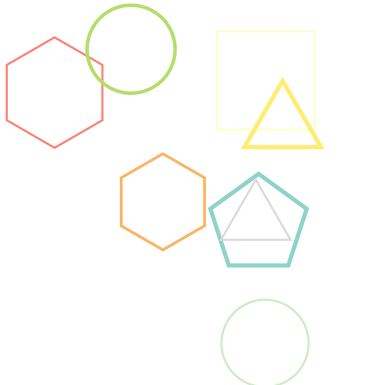[{"shape": "pentagon", "thickness": 3, "radius": 0.66, "center": [0.672, 0.417]}, {"shape": "square", "thickness": 1, "radius": 0.64, "center": [0.688, 0.792]}, {"shape": "hexagon", "thickness": 1.5, "radius": 0.72, "center": [0.142, 0.76]}, {"shape": "hexagon", "thickness": 2, "radius": 0.62, "center": [0.423, 0.476]}, {"shape": "circle", "thickness": 2.5, "radius": 0.57, "center": [0.34, 0.872]}, {"shape": "triangle", "thickness": 1.5, "radius": 0.52, "center": [0.664, 0.429]}, {"shape": "circle", "thickness": 1.5, "radius": 0.57, "center": [0.688, 0.108]}, {"shape": "triangle", "thickness": 3, "radius": 0.57, "center": [0.734, 0.675]}]